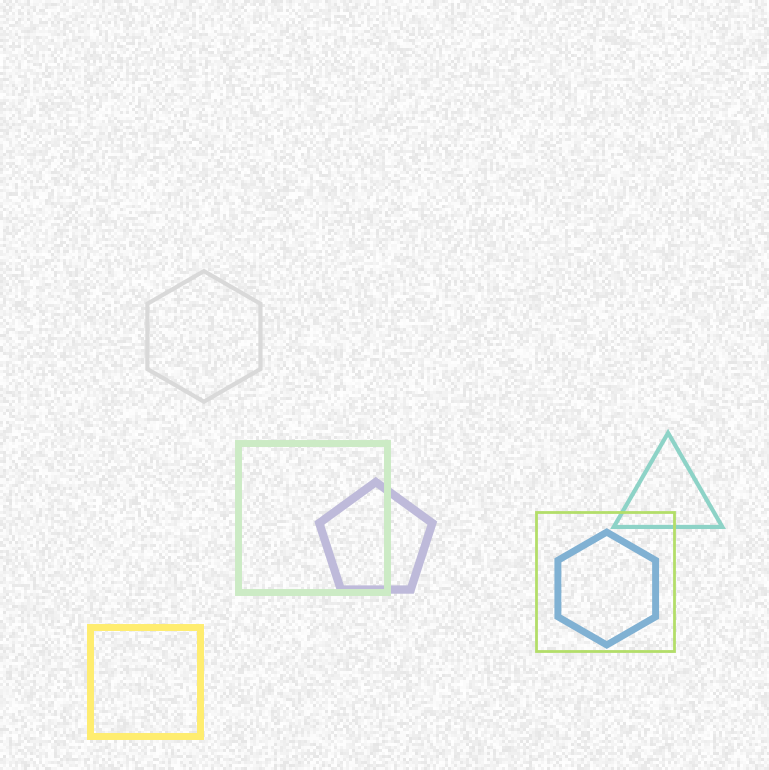[{"shape": "triangle", "thickness": 1.5, "radius": 0.41, "center": [0.868, 0.356]}, {"shape": "pentagon", "thickness": 3, "radius": 0.39, "center": [0.488, 0.297]}, {"shape": "hexagon", "thickness": 2.5, "radius": 0.37, "center": [0.788, 0.236]}, {"shape": "square", "thickness": 1, "radius": 0.45, "center": [0.786, 0.245]}, {"shape": "hexagon", "thickness": 1.5, "radius": 0.42, "center": [0.265, 0.563]}, {"shape": "square", "thickness": 2.5, "radius": 0.48, "center": [0.405, 0.328]}, {"shape": "square", "thickness": 2.5, "radius": 0.35, "center": [0.188, 0.115]}]